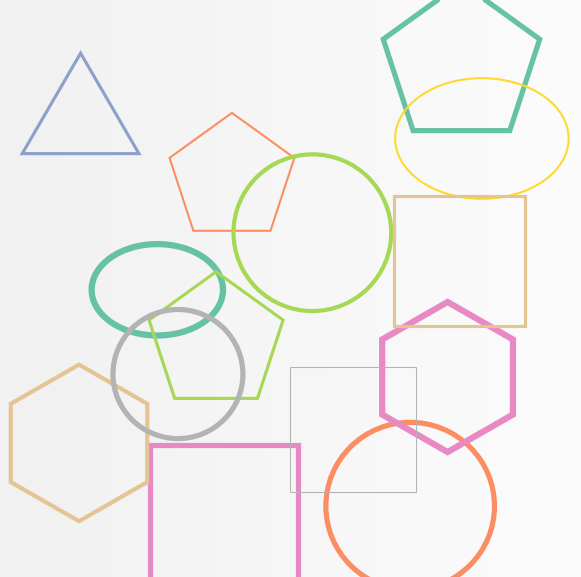[{"shape": "pentagon", "thickness": 2.5, "radius": 0.71, "center": [0.794, 0.887]}, {"shape": "oval", "thickness": 3, "radius": 0.57, "center": [0.271, 0.497]}, {"shape": "pentagon", "thickness": 1, "radius": 0.56, "center": [0.399, 0.691]}, {"shape": "circle", "thickness": 2.5, "radius": 0.73, "center": [0.706, 0.123]}, {"shape": "triangle", "thickness": 1.5, "radius": 0.58, "center": [0.139, 0.791]}, {"shape": "square", "thickness": 2.5, "radius": 0.64, "center": [0.385, 0.102]}, {"shape": "hexagon", "thickness": 3, "radius": 0.65, "center": [0.77, 0.346]}, {"shape": "circle", "thickness": 2, "radius": 0.68, "center": [0.537, 0.596]}, {"shape": "pentagon", "thickness": 1.5, "radius": 0.61, "center": [0.372, 0.407]}, {"shape": "oval", "thickness": 1, "radius": 0.75, "center": [0.829, 0.759]}, {"shape": "square", "thickness": 1.5, "radius": 0.56, "center": [0.79, 0.547]}, {"shape": "hexagon", "thickness": 2, "radius": 0.68, "center": [0.136, 0.232]}, {"shape": "circle", "thickness": 2.5, "radius": 0.56, "center": [0.306, 0.351]}, {"shape": "square", "thickness": 0.5, "radius": 0.54, "center": [0.607, 0.255]}]